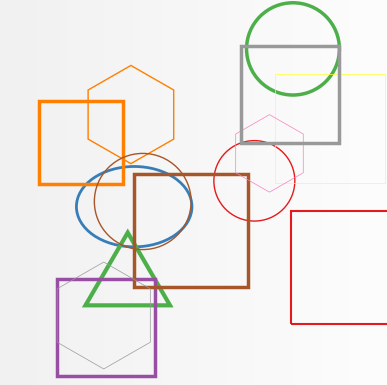[{"shape": "square", "thickness": 1.5, "radius": 0.74, "center": [0.897, 0.305]}, {"shape": "circle", "thickness": 1, "radius": 0.52, "center": [0.656, 0.53]}, {"shape": "oval", "thickness": 2, "radius": 0.75, "center": [0.346, 0.463]}, {"shape": "triangle", "thickness": 3, "radius": 0.63, "center": [0.33, 0.27]}, {"shape": "circle", "thickness": 2.5, "radius": 0.6, "center": [0.756, 0.873]}, {"shape": "square", "thickness": 2.5, "radius": 0.63, "center": [0.274, 0.149]}, {"shape": "hexagon", "thickness": 1, "radius": 0.64, "center": [0.338, 0.702]}, {"shape": "square", "thickness": 2.5, "radius": 0.54, "center": [0.209, 0.63]}, {"shape": "square", "thickness": 0.5, "radius": 0.71, "center": [0.851, 0.666]}, {"shape": "square", "thickness": 2.5, "radius": 0.73, "center": [0.493, 0.401]}, {"shape": "circle", "thickness": 1, "radius": 0.62, "center": [0.368, 0.477]}, {"shape": "hexagon", "thickness": 0.5, "radius": 0.5, "center": [0.695, 0.602]}, {"shape": "square", "thickness": 2.5, "radius": 0.63, "center": [0.748, 0.754]}, {"shape": "hexagon", "thickness": 0.5, "radius": 0.69, "center": [0.268, 0.18]}]